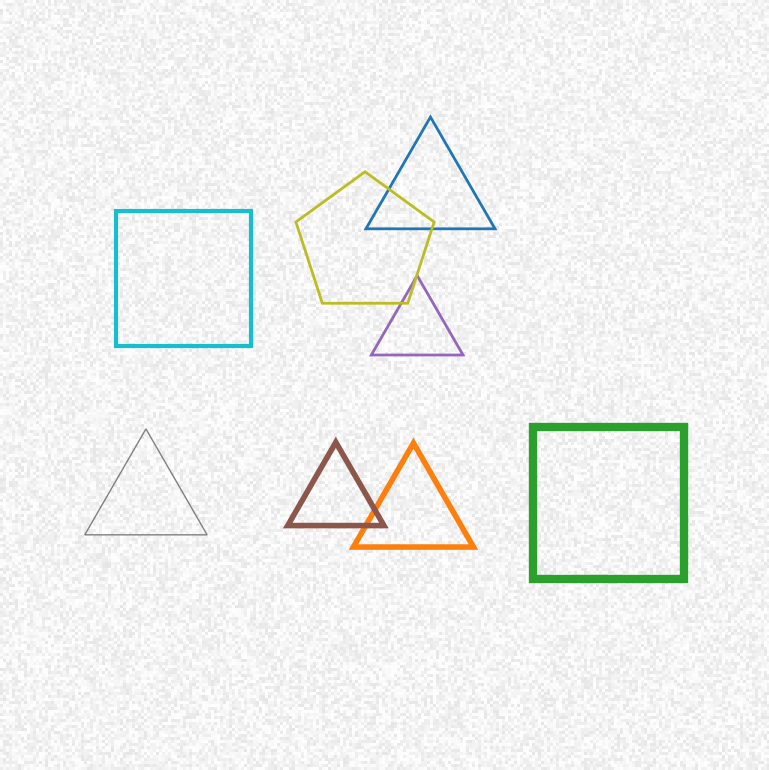[{"shape": "triangle", "thickness": 1, "radius": 0.48, "center": [0.559, 0.751]}, {"shape": "triangle", "thickness": 2, "radius": 0.45, "center": [0.537, 0.335]}, {"shape": "square", "thickness": 3, "radius": 0.49, "center": [0.79, 0.346]}, {"shape": "triangle", "thickness": 1, "radius": 0.34, "center": [0.542, 0.573]}, {"shape": "triangle", "thickness": 2, "radius": 0.36, "center": [0.436, 0.354]}, {"shape": "triangle", "thickness": 0.5, "radius": 0.46, "center": [0.19, 0.351]}, {"shape": "pentagon", "thickness": 1, "radius": 0.47, "center": [0.474, 0.683]}, {"shape": "square", "thickness": 1.5, "radius": 0.44, "center": [0.238, 0.638]}]